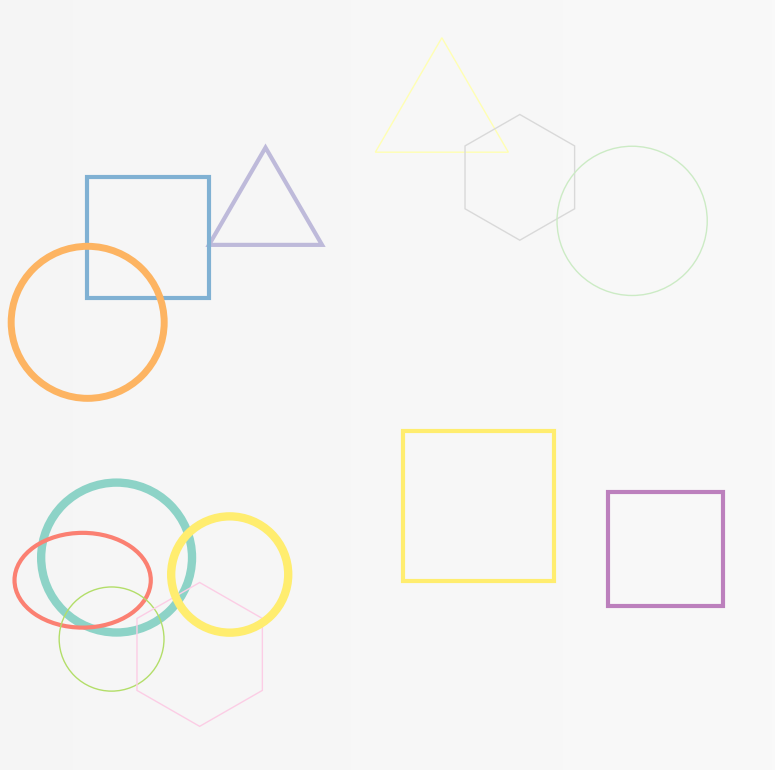[{"shape": "circle", "thickness": 3, "radius": 0.49, "center": [0.15, 0.276]}, {"shape": "triangle", "thickness": 0.5, "radius": 0.5, "center": [0.57, 0.852]}, {"shape": "triangle", "thickness": 1.5, "radius": 0.42, "center": [0.343, 0.724]}, {"shape": "oval", "thickness": 1.5, "radius": 0.44, "center": [0.107, 0.246]}, {"shape": "square", "thickness": 1.5, "radius": 0.39, "center": [0.191, 0.692]}, {"shape": "circle", "thickness": 2.5, "radius": 0.49, "center": [0.113, 0.581]}, {"shape": "circle", "thickness": 0.5, "radius": 0.34, "center": [0.144, 0.17]}, {"shape": "hexagon", "thickness": 0.5, "radius": 0.47, "center": [0.258, 0.15]}, {"shape": "hexagon", "thickness": 0.5, "radius": 0.41, "center": [0.671, 0.77]}, {"shape": "square", "thickness": 1.5, "radius": 0.37, "center": [0.859, 0.287]}, {"shape": "circle", "thickness": 0.5, "radius": 0.48, "center": [0.816, 0.713]}, {"shape": "circle", "thickness": 3, "radius": 0.38, "center": [0.296, 0.254]}, {"shape": "square", "thickness": 1.5, "radius": 0.49, "center": [0.617, 0.343]}]